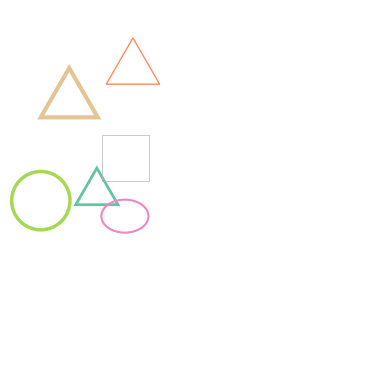[{"shape": "triangle", "thickness": 2, "radius": 0.32, "center": [0.252, 0.5]}, {"shape": "triangle", "thickness": 1, "radius": 0.4, "center": [0.345, 0.821]}, {"shape": "oval", "thickness": 1.5, "radius": 0.31, "center": [0.324, 0.439]}, {"shape": "circle", "thickness": 2.5, "radius": 0.38, "center": [0.106, 0.479]}, {"shape": "triangle", "thickness": 3, "radius": 0.43, "center": [0.18, 0.738]}, {"shape": "square", "thickness": 0.5, "radius": 0.3, "center": [0.326, 0.589]}]